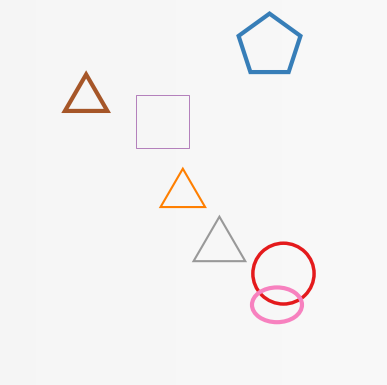[{"shape": "circle", "thickness": 2.5, "radius": 0.39, "center": [0.732, 0.289]}, {"shape": "pentagon", "thickness": 3, "radius": 0.42, "center": [0.696, 0.881]}, {"shape": "square", "thickness": 0.5, "radius": 0.34, "center": [0.42, 0.685]}, {"shape": "triangle", "thickness": 1.5, "radius": 0.33, "center": [0.472, 0.495]}, {"shape": "triangle", "thickness": 3, "radius": 0.32, "center": [0.222, 0.743]}, {"shape": "oval", "thickness": 3, "radius": 0.32, "center": [0.715, 0.208]}, {"shape": "triangle", "thickness": 1.5, "radius": 0.39, "center": [0.566, 0.36]}]